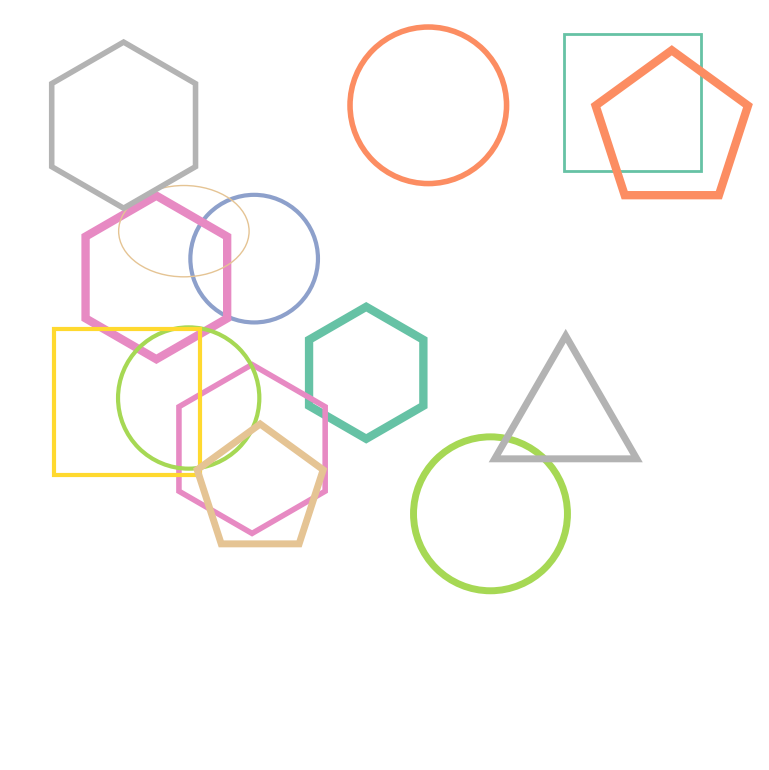[{"shape": "square", "thickness": 1, "radius": 0.44, "center": [0.822, 0.867]}, {"shape": "hexagon", "thickness": 3, "radius": 0.43, "center": [0.476, 0.516]}, {"shape": "pentagon", "thickness": 3, "radius": 0.52, "center": [0.872, 0.831]}, {"shape": "circle", "thickness": 2, "radius": 0.51, "center": [0.556, 0.863]}, {"shape": "circle", "thickness": 1.5, "radius": 0.41, "center": [0.33, 0.664]}, {"shape": "hexagon", "thickness": 3, "radius": 0.53, "center": [0.203, 0.64]}, {"shape": "hexagon", "thickness": 2, "radius": 0.55, "center": [0.327, 0.417]}, {"shape": "circle", "thickness": 2.5, "radius": 0.5, "center": [0.637, 0.333]}, {"shape": "circle", "thickness": 1.5, "radius": 0.46, "center": [0.245, 0.483]}, {"shape": "square", "thickness": 1.5, "radius": 0.47, "center": [0.165, 0.478]}, {"shape": "pentagon", "thickness": 2.5, "radius": 0.43, "center": [0.338, 0.363]}, {"shape": "oval", "thickness": 0.5, "radius": 0.42, "center": [0.239, 0.7]}, {"shape": "hexagon", "thickness": 2, "radius": 0.54, "center": [0.161, 0.837]}, {"shape": "triangle", "thickness": 2.5, "radius": 0.53, "center": [0.735, 0.457]}]